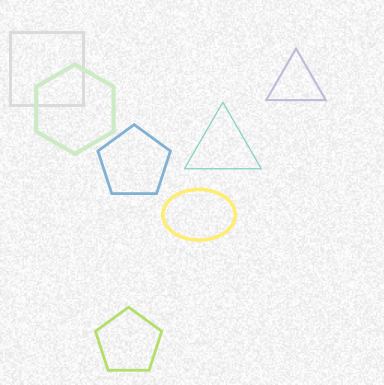[{"shape": "triangle", "thickness": 1, "radius": 0.58, "center": [0.579, 0.619]}, {"shape": "triangle", "thickness": 1.5, "radius": 0.45, "center": [0.769, 0.785]}, {"shape": "pentagon", "thickness": 2, "radius": 0.5, "center": [0.349, 0.577]}, {"shape": "pentagon", "thickness": 2, "radius": 0.45, "center": [0.334, 0.112]}, {"shape": "square", "thickness": 2, "radius": 0.47, "center": [0.121, 0.822]}, {"shape": "hexagon", "thickness": 3, "radius": 0.58, "center": [0.195, 0.717]}, {"shape": "oval", "thickness": 2.5, "radius": 0.47, "center": [0.517, 0.442]}]